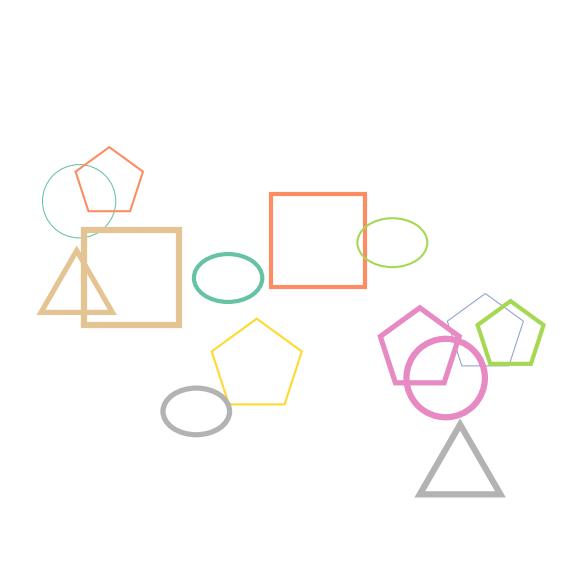[{"shape": "circle", "thickness": 0.5, "radius": 0.32, "center": [0.137, 0.651]}, {"shape": "oval", "thickness": 2, "radius": 0.3, "center": [0.395, 0.518]}, {"shape": "pentagon", "thickness": 1, "radius": 0.31, "center": [0.189, 0.683]}, {"shape": "square", "thickness": 2, "radius": 0.4, "center": [0.551, 0.582]}, {"shape": "pentagon", "thickness": 0.5, "radius": 0.35, "center": [0.84, 0.422]}, {"shape": "pentagon", "thickness": 2.5, "radius": 0.36, "center": [0.727, 0.394]}, {"shape": "circle", "thickness": 3, "radius": 0.34, "center": [0.772, 0.345]}, {"shape": "pentagon", "thickness": 2, "radius": 0.3, "center": [0.884, 0.418]}, {"shape": "oval", "thickness": 1, "radius": 0.3, "center": [0.679, 0.579]}, {"shape": "pentagon", "thickness": 1, "radius": 0.41, "center": [0.445, 0.365]}, {"shape": "square", "thickness": 3, "radius": 0.41, "center": [0.228, 0.518]}, {"shape": "triangle", "thickness": 2.5, "radius": 0.36, "center": [0.133, 0.494]}, {"shape": "oval", "thickness": 2.5, "radius": 0.29, "center": [0.34, 0.287]}, {"shape": "triangle", "thickness": 3, "radius": 0.4, "center": [0.797, 0.183]}]